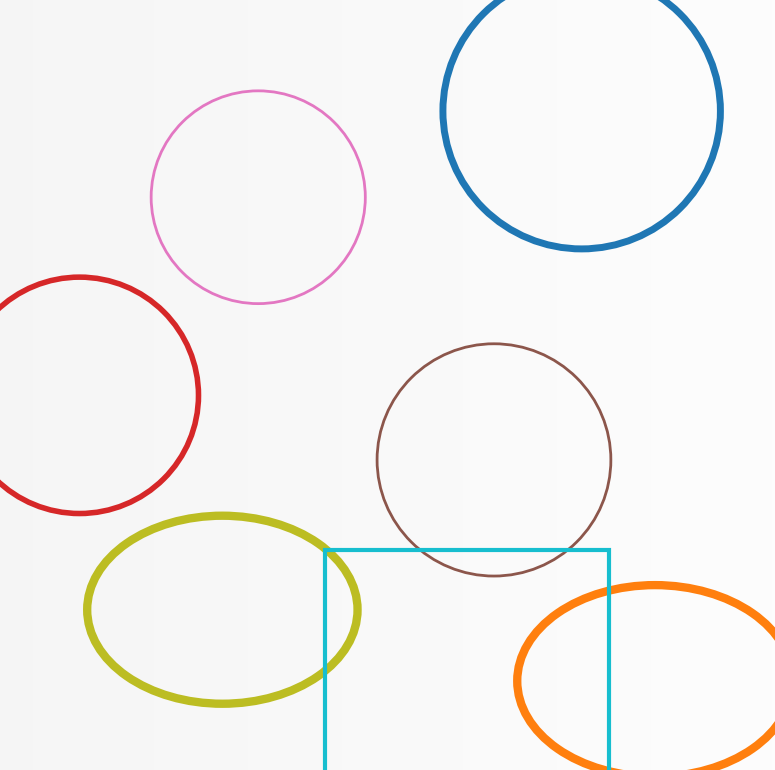[{"shape": "circle", "thickness": 2.5, "radius": 0.9, "center": [0.751, 0.856]}, {"shape": "oval", "thickness": 3, "radius": 0.89, "center": [0.845, 0.116]}, {"shape": "circle", "thickness": 2, "radius": 0.77, "center": [0.103, 0.487]}, {"shape": "circle", "thickness": 1, "radius": 0.75, "center": [0.637, 0.403]}, {"shape": "circle", "thickness": 1, "radius": 0.69, "center": [0.333, 0.744]}, {"shape": "oval", "thickness": 3, "radius": 0.87, "center": [0.287, 0.208]}, {"shape": "square", "thickness": 1.5, "radius": 0.92, "center": [0.602, 0.103]}]